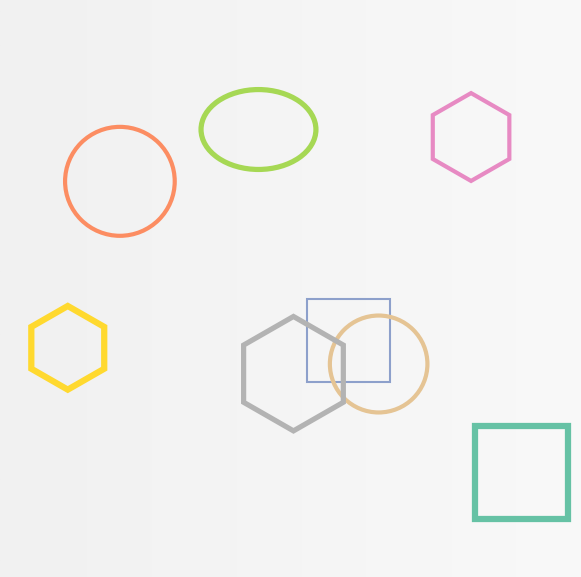[{"shape": "square", "thickness": 3, "radius": 0.4, "center": [0.898, 0.181]}, {"shape": "circle", "thickness": 2, "radius": 0.47, "center": [0.206, 0.685]}, {"shape": "square", "thickness": 1, "radius": 0.36, "center": [0.6, 0.41]}, {"shape": "hexagon", "thickness": 2, "radius": 0.38, "center": [0.81, 0.762]}, {"shape": "oval", "thickness": 2.5, "radius": 0.49, "center": [0.445, 0.775]}, {"shape": "hexagon", "thickness": 3, "radius": 0.36, "center": [0.117, 0.397]}, {"shape": "circle", "thickness": 2, "radius": 0.42, "center": [0.651, 0.369]}, {"shape": "hexagon", "thickness": 2.5, "radius": 0.5, "center": [0.505, 0.352]}]